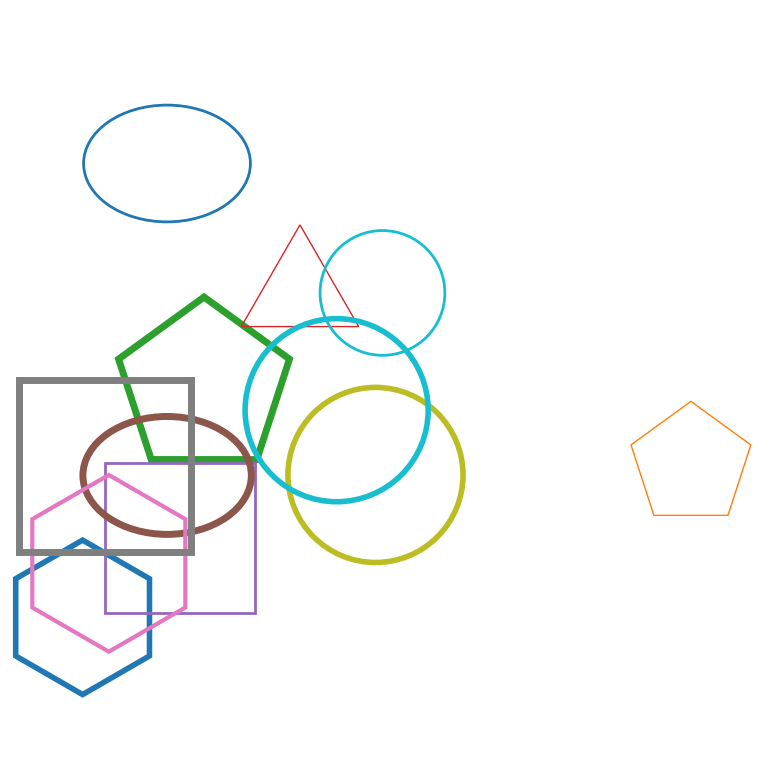[{"shape": "hexagon", "thickness": 2, "radius": 0.5, "center": [0.107, 0.198]}, {"shape": "oval", "thickness": 1, "radius": 0.54, "center": [0.217, 0.788]}, {"shape": "pentagon", "thickness": 0.5, "radius": 0.41, "center": [0.897, 0.397]}, {"shape": "pentagon", "thickness": 2.5, "radius": 0.58, "center": [0.265, 0.498]}, {"shape": "triangle", "thickness": 0.5, "radius": 0.44, "center": [0.39, 0.62]}, {"shape": "square", "thickness": 1, "radius": 0.49, "center": [0.234, 0.302]}, {"shape": "oval", "thickness": 2.5, "radius": 0.55, "center": [0.217, 0.383]}, {"shape": "hexagon", "thickness": 1.5, "radius": 0.57, "center": [0.141, 0.268]}, {"shape": "square", "thickness": 2.5, "radius": 0.56, "center": [0.136, 0.395]}, {"shape": "circle", "thickness": 2, "radius": 0.57, "center": [0.488, 0.383]}, {"shape": "circle", "thickness": 2, "radius": 0.59, "center": [0.437, 0.467]}, {"shape": "circle", "thickness": 1, "radius": 0.41, "center": [0.497, 0.62]}]